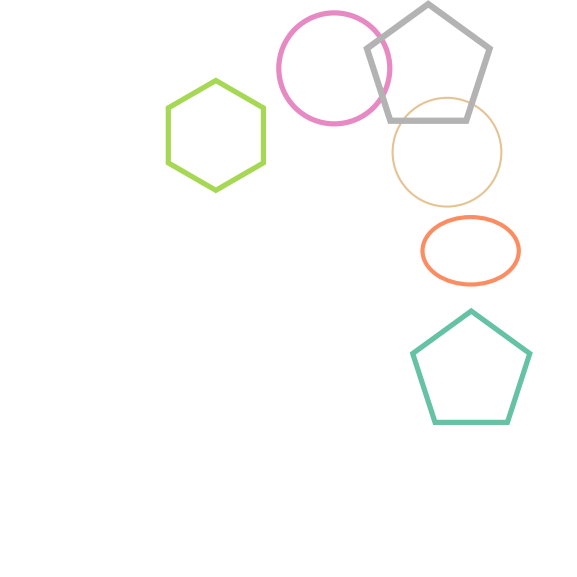[{"shape": "pentagon", "thickness": 2.5, "radius": 0.53, "center": [0.816, 0.354]}, {"shape": "oval", "thickness": 2, "radius": 0.42, "center": [0.815, 0.565]}, {"shape": "circle", "thickness": 2.5, "radius": 0.48, "center": [0.579, 0.881]}, {"shape": "hexagon", "thickness": 2.5, "radius": 0.48, "center": [0.374, 0.765]}, {"shape": "circle", "thickness": 1, "radius": 0.47, "center": [0.774, 0.736]}, {"shape": "pentagon", "thickness": 3, "radius": 0.56, "center": [0.742, 0.88]}]